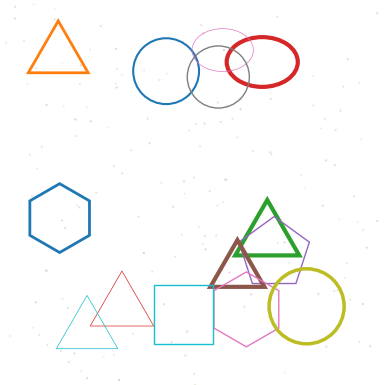[{"shape": "hexagon", "thickness": 2, "radius": 0.45, "center": [0.155, 0.434]}, {"shape": "circle", "thickness": 1.5, "radius": 0.43, "center": [0.431, 0.815]}, {"shape": "triangle", "thickness": 2, "radius": 0.45, "center": [0.151, 0.856]}, {"shape": "triangle", "thickness": 3, "radius": 0.48, "center": [0.694, 0.385]}, {"shape": "triangle", "thickness": 0.5, "radius": 0.48, "center": [0.317, 0.201]}, {"shape": "oval", "thickness": 3, "radius": 0.46, "center": [0.681, 0.839]}, {"shape": "pentagon", "thickness": 1, "radius": 0.48, "center": [0.712, 0.341]}, {"shape": "triangle", "thickness": 3, "radius": 0.4, "center": [0.617, 0.295]}, {"shape": "hexagon", "thickness": 1, "radius": 0.49, "center": [0.64, 0.196]}, {"shape": "oval", "thickness": 0.5, "radius": 0.4, "center": [0.578, 0.87]}, {"shape": "circle", "thickness": 1, "radius": 0.4, "center": [0.567, 0.8]}, {"shape": "circle", "thickness": 2.5, "radius": 0.49, "center": [0.796, 0.204]}, {"shape": "square", "thickness": 1, "radius": 0.38, "center": [0.477, 0.184]}, {"shape": "triangle", "thickness": 0.5, "radius": 0.46, "center": [0.226, 0.14]}]